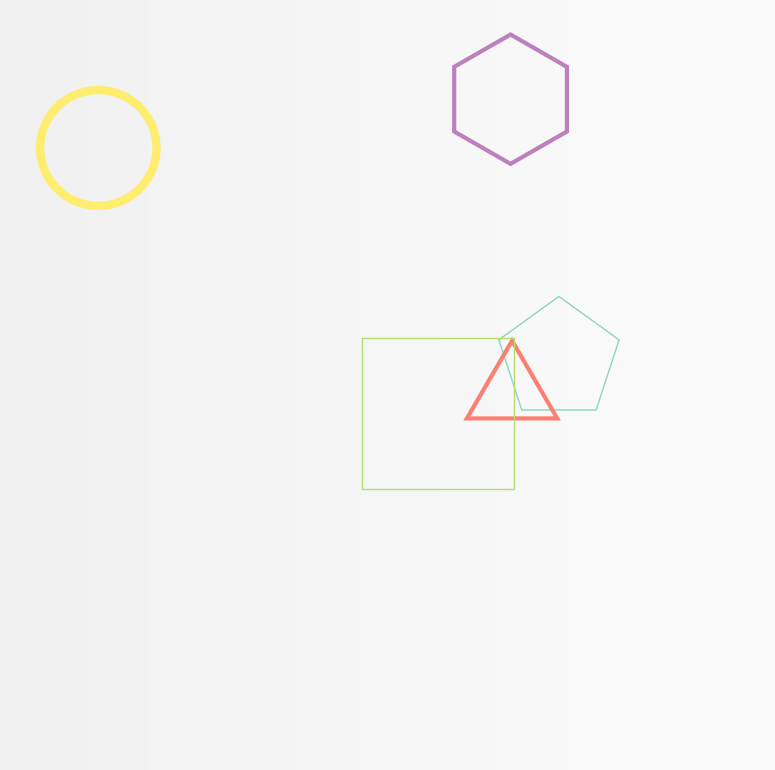[{"shape": "pentagon", "thickness": 0.5, "radius": 0.41, "center": [0.721, 0.533]}, {"shape": "triangle", "thickness": 1.5, "radius": 0.34, "center": [0.661, 0.49]}, {"shape": "square", "thickness": 0.5, "radius": 0.49, "center": [0.565, 0.463]}, {"shape": "hexagon", "thickness": 1.5, "radius": 0.42, "center": [0.659, 0.871]}, {"shape": "circle", "thickness": 3, "radius": 0.38, "center": [0.127, 0.808]}]